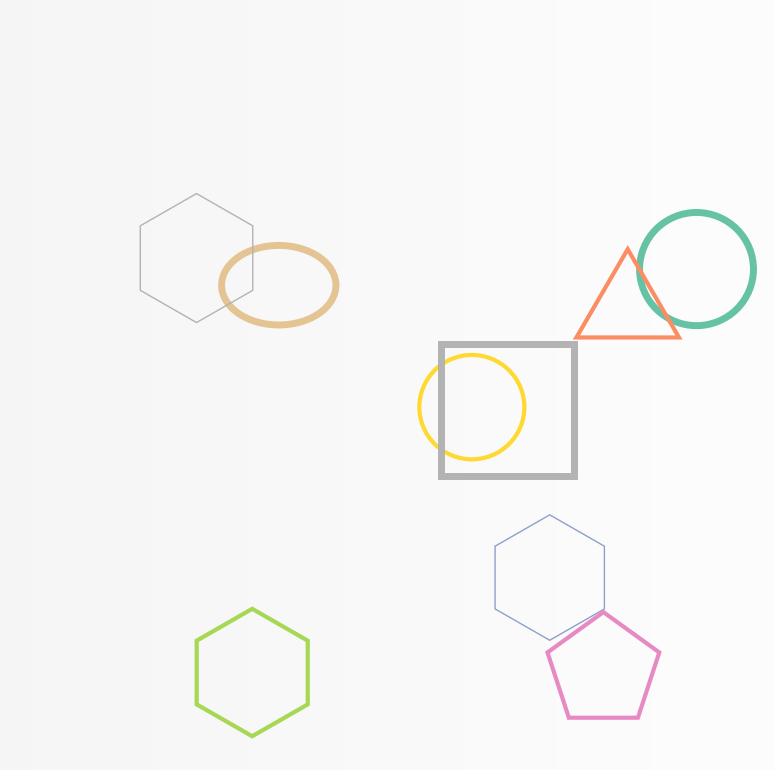[{"shape": "circle", "thickness": 2.5, "radius": 0.37, "center": [0.899, 0.651]}, {"shape": "triangle", "thickness": 1.5, "radius": 0.38, "center": [0.81, 0.6]}, {"shape": "hexagon", "thickness": 0.5, "radius": 0.41, "center": [0.709, 0.25]}, {"shape": "pentagon", "thickness": 1.5, "radius": 0.38, "center": [0.779, 0.129]}, {"shape": "hexagon", "thickness": 1.5, "radius": 0.41, "center": [0.325, 0.127]}, {"shape": "circle", "thickness": 1.5, "radius": 0.34, "center": [0.609, 0.471]}, {"shape": "oval", "thickness": 2.5, "radius": 0.37, "center": [0.36, 0.63]}, {"shape": "square", "thickness": 2.5, "radius": 0.43, "center": [0.655, 0.468]}, {"shape": "hexagon", "thickness": 0.5, "radius": 0.42, "center": [0.254, 0.665]}]